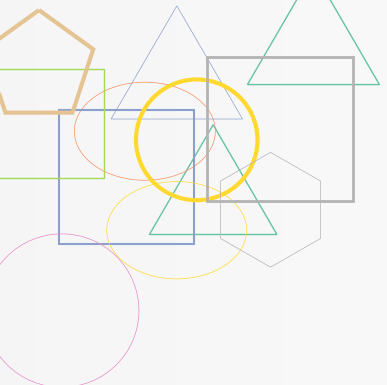[{"shape": "triangle", "thickness": 1, "radius": 0.98, "center": [0.809, 0.879]}, {"shape": "triangle", "thickness": 1, "radius": 0.95, "center": [0.55, 0.486]}, {"shape": "oval", "thickness": 0.5, "radius": 0.91, "center": [0.374, 0.659]}, {"shape": "triangle", "thickness": 0.5, "radius": 0.98, "center": [0.456, 0.789]}, {"shape": "square", "thickness": 1.5, "radius": 0.87, "center": [0.327, 0.539]}, {"shape": "circle", "thickness": 0.5, "radius": 1.0, "center": [0.159, 0.193]}, {"shape": "square", "thickness": 1, "radius": 0.7, "center": [0.127, 0.68]}, {"shape": "circle", "thickness": 3, "radius": 0.78, "center": [0.508, 0.637]}, {"shape": "oval", "thickness": 0.5, "radius": 0.9, "center": [0.456, 0.402]}, {"shape": "pentagon", "thickness": 3, "radius": 0.74, "center": [0.101, 0.827]}, {"shape": "hexagon", "thickness": 0.5, "radius": 0.75, "center": [0.698, 0.455]}, {"shape": "square", "thickness": 2, "radius": 0.94, "center": [0.723, 0.665]}]